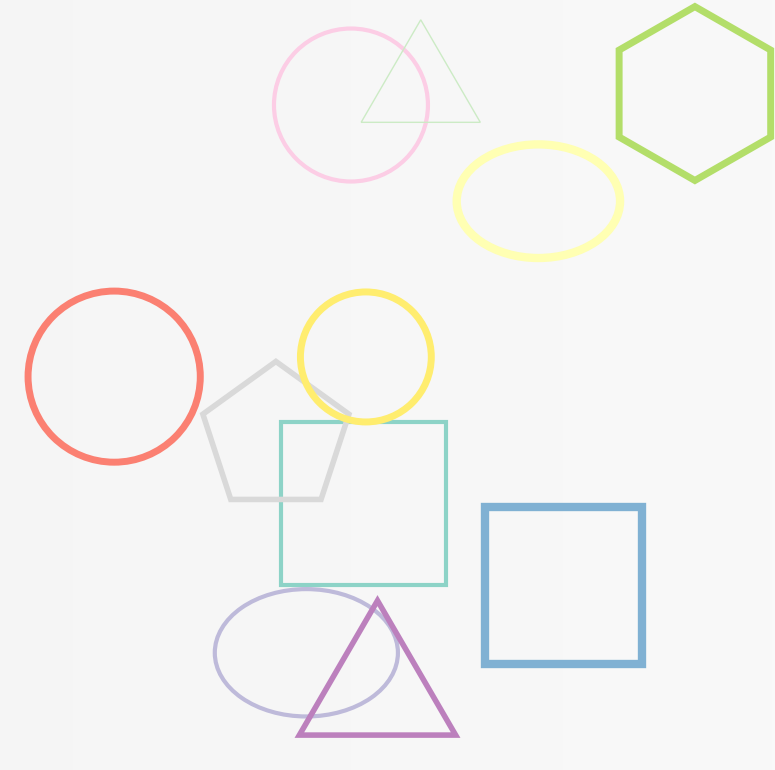[{"shape": "square", "thickness": 1.5, "radius": 0.53, "center": [0.469, 0.346]}, {"shape": "oval", "thickness": 3, "radius": 0.53, "center": [0.695, 0.739]}, {"shape": "oval", "thickness": 1.5, "radius": 0.59, "center": [0.395, 0.152]}, {"shape": "circle", "thickness": 2.5, "radius": 0.56, "center": [0.147, 0.511]}, {"shape": "square", "thickness": 3, "radius": 0.51, "center": [0.727, 0.24]}, {"shape": "hexagon", "thickness": 2.5, "radius": 0.56, "center": [0.897, 0.879]}, {"shape": "circle", "thickness": 1.5, "radius": 0.5, "center": [0.453, 0.864]}, {"shape": "pentagon", "thickness": 2, "radius": 0.5, "center": [0.356, 0.431]}, {"shape": "triangle", "thickness": 2, "radius": 0.58, "center": [0.487, 0.104]}, {"shape": "triangle", "thickness": 0.5, "radius": 0.44, "center": [0.543, 0.886]}, {"shape": "circle", "thickness": 2.5, "radius": 0.42, "center": [0.472, 0.536]}]